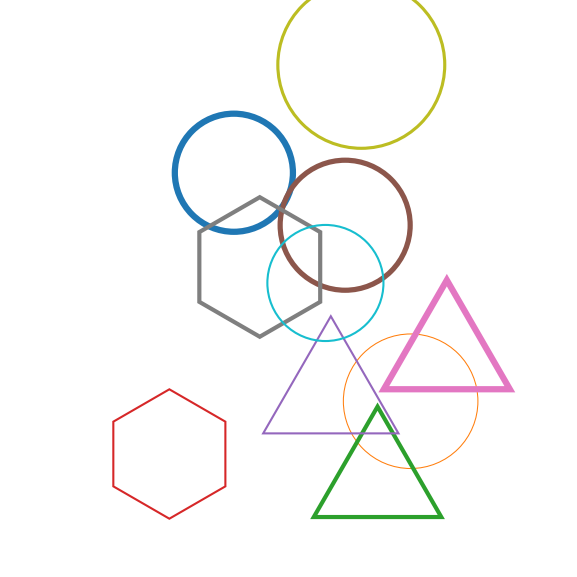[{"shape": "circle", "thickness": 3, "radius": 0.51, "center": [0.405, 0.7]}, {"shape": "circle", "thickness": 0.5, "radius": 0.58, "center": [0.711, 0.304]}, {"shape": "triangle", "thickness": 2, "radius": 0.64, "center": [0.654, 0.168]}, {"shape": "hexagon", "thickness": 1, "radius": 0.56, "center": [0.293, 0.213]}, {"shape": "triangle", "thickness": 1, "radius": 0.68, "center": [0.573, 0.316]}, {"shape": "circle", "thickness": 2.5, "radius": 0.56, "center": [0.598, 0.609]}, {"shape": "triangle", "thickness": 3, "radius": 0.63, "center": [0.774, 0.388]}, {"shape": "hexagon", "thickness": 2, "radius": 0.6, "center": [0.45, 0.537]}, {"shape": "circle", "thickness": 1.5, "radius": 0.72, "center": [0.626, 0.887]}, {"shape": "circle", "thickness": 1, "radius": 0.5, "center": [0.563, 0.509]}]